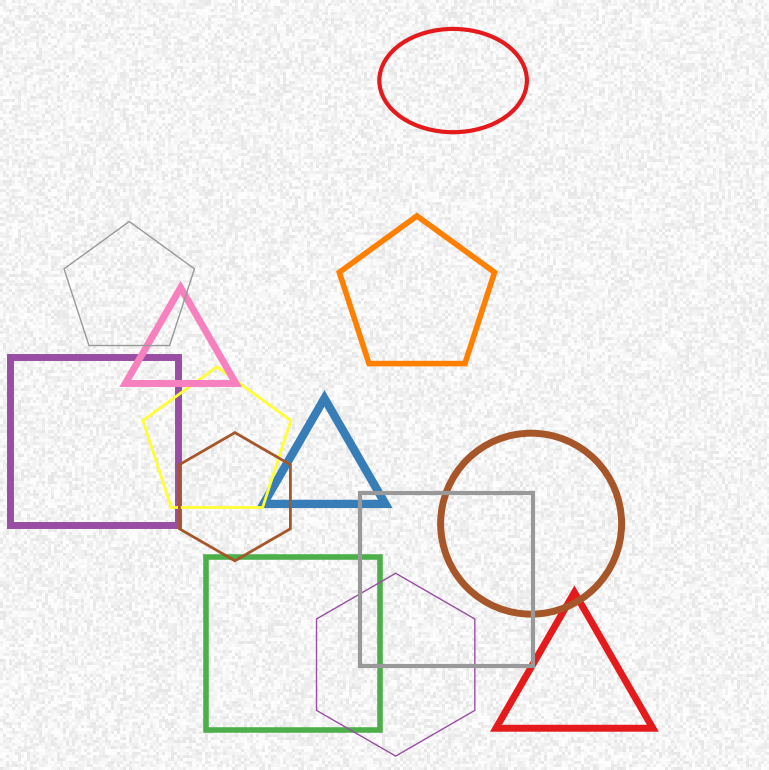[{"shape": "oval", "thickness": 1.5, "radius": 0.48, "center": [0.588, 0.895]}, {"shape": "triangle", "thickness": 2.5, "radius": 0.59, "center": [0.746, 0.113]}, {"shape": "triangle", "thickness": 3, "radius": 0.46, "center": [0.421, 0.391]}, {"shape": "square", "thickness": 2, "radius": 0.56, "center": [0.381, 0.165]}, {"shape": "hexagon", "thickness": 0.5, "radius": 0.59, "center": [0.514, 0.137]}, {"shape": "square", "thickness": 2.5, "radius": 0.55, "center": [0.122, 0.427]}, {"shape": "pentagon", "thickness": 2, "radius": 0.53, "center": [0.541, 0.614]}, {"shape": "pentagon", "thickness": 1, "radius": 0.5, "center": [0.282, 0.423]}, {"shape": "hexagon", "thickness": 1, "radius": 0.42, "center": [0.305, 0.355]}, {"shape": "circle", "thickness": 2.5, "radius": 0.59, "center": [0.69, 0.32]}, {"shape": "triangle", "thickness": 2.5, "radius": 0.41, "center": [0.235, 0.543]}, {"shape": "pentagon", "thickness": 0.5, "radius": 0.45, "center": [0.168, 0.623]}, {"shape": "square", "thickness": 1.5, "radius": 0.56, "center": [0.58, 0.247]}]